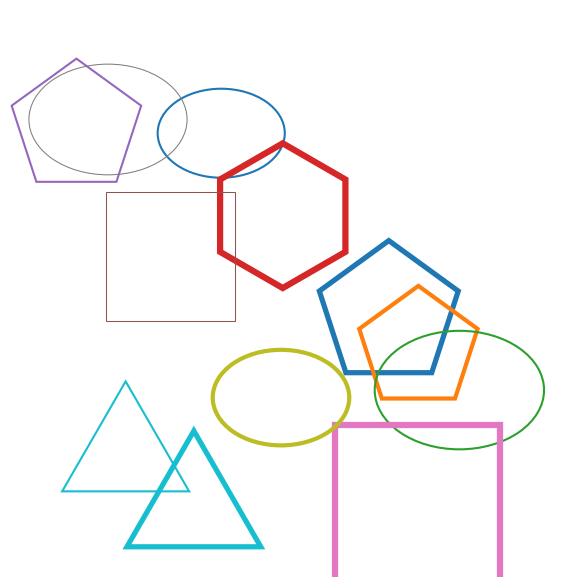[{"shape": "oval", "thickness": 1, "radius": 0.55, "center": [0.383, 0.768]}, {"shape": "pentagon", "thickness": 2.5, "radius": 0.63, "center": [0.673, 0.456]}, {"shape": "pentagon", "thickness": 2, "radius": 0.54, "center": [0.725, 0.396]}, {"shape": "oval", "thickness": 1, "radius": 0.73, "center": [0.795, 0.324]}, {"shape": "hexagon", "thickness": 3, "radius": 0.63, "center": [0.49, 0.626]}, {"shape": "pentagon", "thickness": 1, "radius": 0.59, "center": [0.132, 0.78]}, {"shape": "square", "thickness": 0.5, "radius": 0.56, "center": [0.295, 0.555]}, {"shape": "square", "thickness": 3, "radius": 0.71, "center": [0.722, 0.121]}, {"shape": "oval", "thickness": 0.5, "radius": 0.68, "center": [0.187, 0.792]}, {"shape": "oval", "thickness": 2, "radius": 0.59, "center": [0.487, 0.311]}, {"shape": "triangle", "thickness": 1, "radius": 0.63, "center": [0.218, 0.212]}, {"shape": "triangle", "thickness": 2.5, "radius": 0.67, "center": [0.336, 0.119]}]